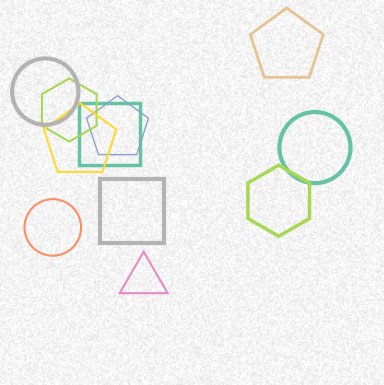[{"shape": "square", "thickness": 2.5, "radius": 0.4, "center": [0.284, 0.652]}, {"shape": "circle", "thickness": 3, "radius": 0.46, "center": [0.818, 0.617]}, {"shape": "circle", "thickness": 1.5, "radius": 0.37, "center": [0.137, 0.409]}, {"shape": "pentagon", "thickness": 1, "radius": 0.42, "center": [0.305, 0.667]}, {"shape": "triangle", "thickness": 1.5, "radius": 0.36, "center": [0.373, 0.274]}, {"shape": "hexagon", "thickness": 1.5, "radius": 0.41, "center": [0.18, 0.714]}, {"shape": "hexagon", "thickness": 2.5, "radius": 0.46, "center": [0.724, 0.479]}, {"shape": "pentagon", "thickness": 1.5, "radius": 0.49, "center": [0.208, 0.633]}, {"shape": "pentagon", "thickness": 2, "radius": 0.5, "center": [0.745, 0.88]}, {"shape": "circle", "thickness": 3, "radius": 0.43, "center": [0.118, 0.762]}, {"shape": "square", "thickness": 3, "radius": 0.42, "center": [0.343, 0.453]}]